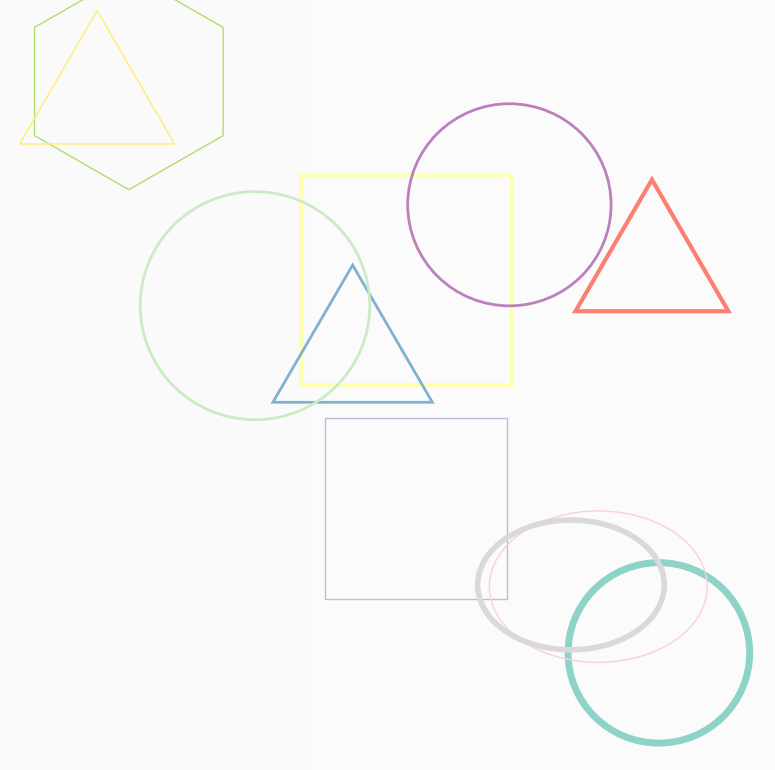[{"shape": "circle", "thickness": 2.5, "radius": 0.59, "center": [0.85, 0.152]}, {"shape": "square", "thickness": 1.5, "radius": 0.68, "center": [0.524, 0.636]}, {"shape": "square", "thickness": 0.5, "radius": 0.59, "center": [0.537, 0.34]}, {"shape": "triangle", "thickness": 1.5, "radius": 0.57, "center": [0.841, 0.653]}, {"shape": "triangle", "thickness": 1, "radius": 0.59, "center": [0.455, 0.537]}, {"shape": "hexagon", "thickness": 0.5, "radius": 0.7, "center": [0.166, 0.894]}, {"shape": "oval", "thickness": 0.5, "radius": 0.7, "center": [0.772, 0.238]}, {"shape": "oval", "thickness": 2, "radius": 0.6, "center": [0.737, 0.24]}, {"shape": "circle", "thickness": 1, "radius": 0.66, "center": [0.657, 0.734]}, {"shape": "circle", "thickness": 1, "radius": 0.74, "center": [0.329, 0.603]}, {"shape": "triangle", "thickness": 0.5, "radius": 0.58, "center": [0.125, 0.871]}]